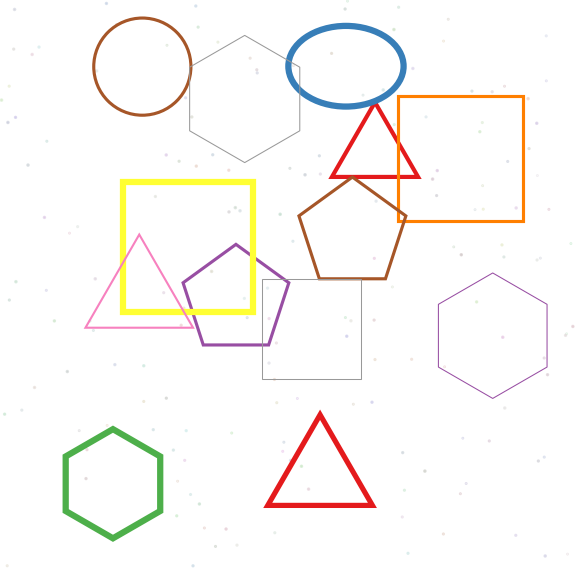[{"shape": "triangle", "thickness": 2.5, "radius": 0.52, "center": [0.554, 0.176]}, {"shape": "triangle", "thickness": 2, "radius": 0.43, "center": [0.649, 0.736]}, {"shape": "oval", "thickness": 3, "radius": 0.5, "center": [0.599, 0.884]}, {"shape": "hexagon", "thickness": 3, "radius": 0.47, "center": [0.196, 0.162]}, {"shape": "pentagon", "thickness": 1.5, "radius": 0.48, "center": [0.409, 0.48]}, {"shape": "hexagon", "thickness": 0.5, "radius": 0.54, "center": [0.853, 0.418]}, {"shape": "square", "thickness": 1.5, "radius": 0.54, "center": [0.797, 0.725]}, {"shape": "square", "thickness": 3, "radius": 0.57, "center": [0.325, 0.571]}, {"shape": "pentagon", "thickness": 1.5, "radius": 0.49, "center": [0.61, 0.595]}, {"shape": "circle", "thickness": 1.5, "radius": 0.42, "center": [0.246, 0.884]}, {"shape": "triangle", "thickness": 1, "radius": 0.54, "center": [0.241, 0.485]}, {"shape": "hexagon", "thickness": 0.5, "radius": 0.55, "center": [0.424, 0.828]}, {"shape": "square", "thickness": 0.5, "radius": 0.43, "center": [0.539, 0.429]}]